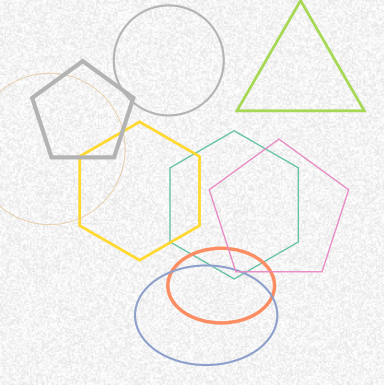[{"shape": "hexagon", "thickness": 1, "radius": 0.96, "center": [0.608, 0.468]}, {"shape": "oval", "thickness": 2.5, "radius": 0.69, "center": [0.574, 0.258]}, {"shape": "oval", "thickness": 1.5, "radius": 0.92, "center": [0.535, 0.181]}, {"shape": "pentagon", "thickness": 1, "radius": 0.95, "center": [0.725, 0.448]}, {"shape": "triangle", "thickness": 2, "radius": 0.95, "center": [0.781, 0.808]}, {"shape": "hexagon", "thickness": 2, "radius": 0.9, "center": [0.363, 0.504]}, {"shape": "circle", "thickness": 0.5, "radius": 0.98, "center": [0.128, 0.613]}, {"shape": "pentagon", "thickness": 3, "radius": 0.69, "center": [0.215, 0.703]}, {"shape": "circle", "thickness": 1.5, "radius": 0.71, "center": [0.438, 0.843]}]